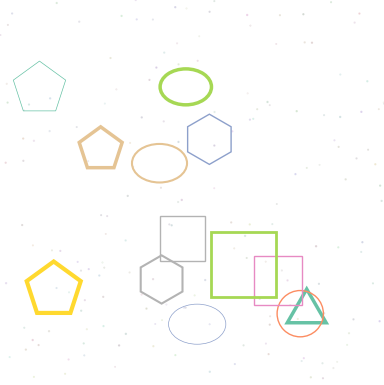[{"shape": "triangle", "thickness": 2.5, "radius": 0.29, "center": [0.797, 0.191]}, {"shape": "pentagon", "thickness": 0.5, "radius": 0.36, "center": [0.103, 0.77]}, {"shape": "circle", "thickness": 1, "radius": 0.3, "center": [0.78, 0.185]}, {"shape": "oval", "thickness": 0.5, "radius": 0.37, "center": [0.512, 0.158]}, {"shape": "hexagon", "thickness": 1, "radius": 0.33, "center": [0.544, 0.638]}, {"shape": "square", "thickness": 1, "radius": 0.32, "center": [0.722, 0.271]}, {"shape": "oval", "thickness": 2.5, "radius": 0.33, "center": [0.483, 0.774]}, {"shape": "square", "thickness": 2, "radius": 0.42, "center": [0.631, 0.314]}, {"shape": "pentagon", "thickness": 3, "radius": 0.37, "center": [0.14, 0.247]}, {"shape": "pentagon", "thickness": 2.5, "radius": 0.29, "center": [0.262, 0.612]}, {"shape": "oval", "thickness": 1.5, "radius": 0.36, "center": [0.414, 0.576]}, {"shape": "square", "thickness": 1, "radius": 0.29, "center": [0.473, 0.38]}, {"shape": "hexagon", "thickness": 1.5, "radius": 0.31, "center": [0.42, 0.274]}]